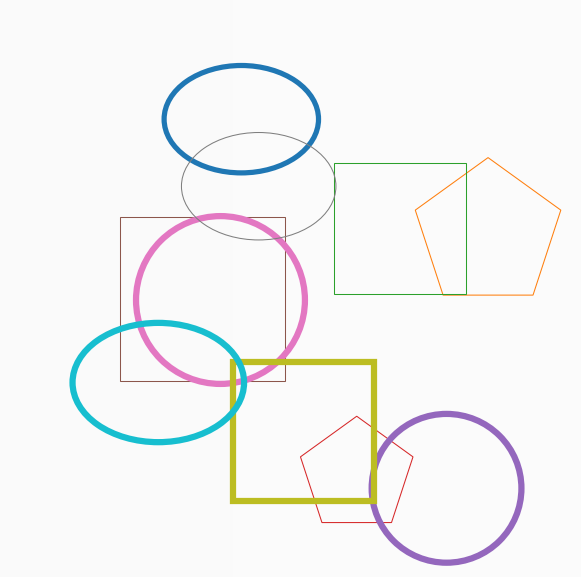[{"shape": "oval", "thickness": 2.5, "radius": 0.66, "center": [0.415, 0.793]}, {"shape": "pentagon", "thickness": 0.5, "radius": 0.66, "center": [0.84, 0.595]}, {"shape": "square", "thickness": 0.5, "radius": 0.57, "center": [0.689, 0.604]}, {"shape": "pentagon", "thickness": 0.5, "radius": 0.51, "center": [0.614, 0.177]}, {"shape": "circle", "thickness": 3, "radius": 0.64, "center": [0.768, 0.154]}, {"shape": "square", "thickness": 0.5, "radius": 0.71, "center": [0.348, 0.482]}, {"shape": "circle", "thickness": 3, "radius": 0.73, "center": [0.379, 0.48]}, {"shape": "oval", "thickness": 0.5, "radius": 0.66, "center": [0.445, 0.677]}, {"shape": "square", "thickness": 3, "radius": 0.6, "center": [0.522, 0.252]}, {"shape": "oval", "thickness": 3, "radius": 0.74, "center": [0.272, 0.337]}]